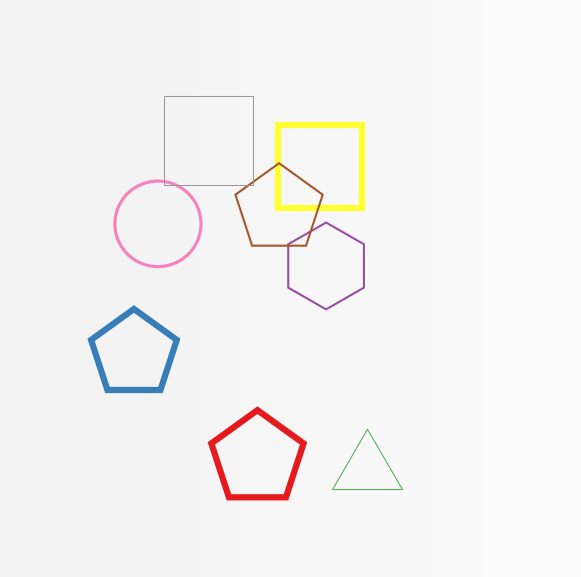[{"shape": "pentagon", "thickness": 3, "radius": 0.42, "center": [0.443, 0.205]}, {"shape": "pentagon", "thickness": 3, "radius": 0.39, "center": [0.23, 0.387]}, {"shape": "triangle", "thickness": 0.5, "radius": 0.35, "center": [0.632, 0.186]}, {"shape": "hexagon", "thickness": 1, "radius": 0.38, "center": [0.561, 0.539]}, {"shape": "square", "thickness": 3, "radius": 0.36, "center": [0.55, 0.71]}, {"shape": "pentagon", "thickness": 1, "radius": 0.39, "center": [0.48, 0.638]}, {"shape": "circle", "thickness": 1.5, "radius": 0.37, "center": [0.272, 0.612]}, {"shape": "square", "thickness": 0.5, "radius": 0.39, "center": [0.359, 0.755]}]